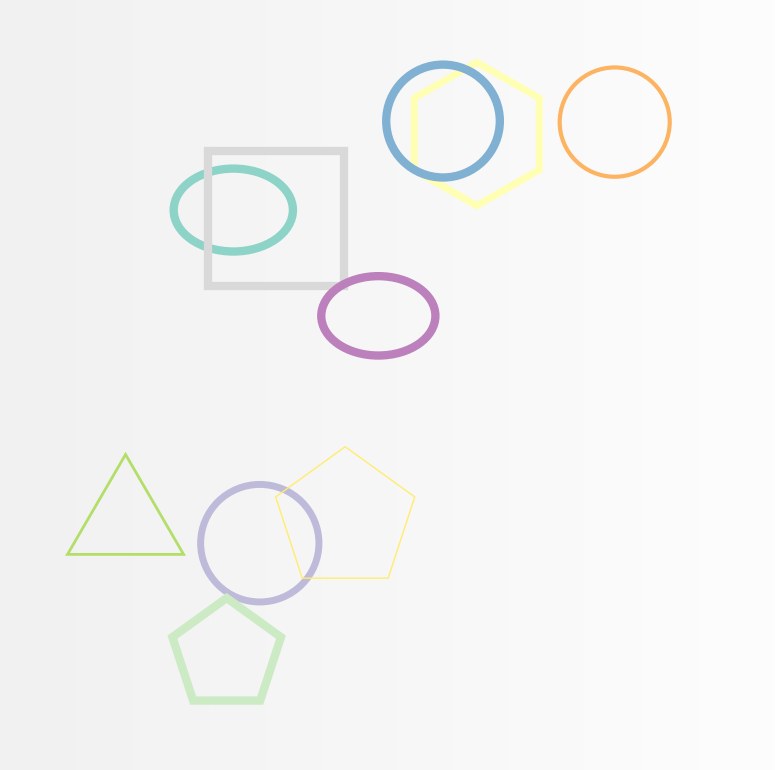[{"shape": "oval", "thickness": 3, "radius": 0.38, "center": [0.301, 0.727]}, {"shape": "hexagon", "thickness": 2.5, "radius": 0.47, "center": [0.615, 0.826]}, {"shape": "circle", "thickness": 2.5, "radius": 0.38, "center": [0.335, 0.295]}, {"shape": "circle", "thickness": 3, "radius": 0.37, "center": [0.572, 0.843]}, {"shape": "circle", "thickness": 1.5, "radius": 0.35, "center": [0.793, 0.841]}, {"shape": "triangle", "thickness": 1, "radius": 0.43, "center": [0.162, 0.323]}, {"shape": "square", "thickness": 3, "radius": 0.44, "center": [0.356, 0.716]}, {"shape": "oval", "thickness": 3, "radius": 0.37, "center": [0.488, 0.59]}, {"shape": "pentagon", "thickness": 3, "radius": 0.37, "center": [0.292, 0.15]}, {"shape": "pentagon", "thickness": 0.5, "radius": 0.47, "center": [0.445, 0.325]}]